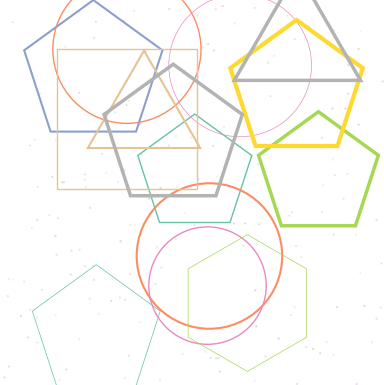[{"shape": "pentagon", "thickness": 0.5, "radius": 0.87, "center": [0.25, 0.138]}, {"shape": "pentagon", "thickness": 1, "radius": 0.78, "center": [0.506, 0.548]}, {"shape": "circle", "thickness": 1.5, "radius": 0.94, "center": [0.544, 0.335]}, {"shape": "circle", "thickness": 1, "radius": 0.96, "center": [0.33, 0.872]}, {"shape": "pentagon", "thickness": 1.5, "radius": 0.94, "center": [0.242, 0.811]}, {"shape": "circle", "thickness": 1, "radius": 0.76, "center": [0.539, 0.258]}, {"shape": "circle", "thickness": 0.5, "radius": 0.93, "center": [0.624, 0.83]}, {"shape": "hexagon", "thickness": 0.5, "radius": 0.89, "center": [0.642, 0.213]}, {"shape": "pentagon", "thickness": 2.5, "radius": 0.82, "center": [0.827, 0.546]}, {"shape": "pentagon", "thickness": 3, "radius": 0.9, "center": [0.77, 0.767]}, {"shape": "square", "thickness": 1, "radius": 0.91, "center": [0.33, 0.692]}, {"shape": "triangle", "thickness": 1.5, "radius": 0.84, "center": [0.374, 0.7]}, {"shape": "triangle", "thickness": 2.5, "radius": 0.95, "center": [0.772, 0.886]}, {"shape": "pentagon", "thickness": 2.5, "radius": 0.94, "center": [0.45, 0.644]}]